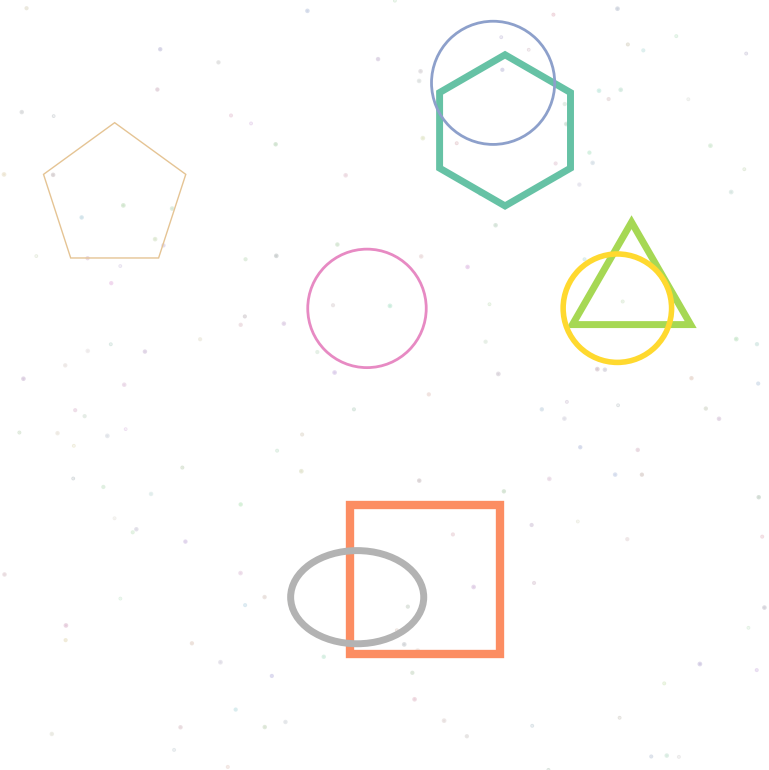[{"shape": "hexagon", "thickness": 2.5, "radius": 0.49, "center": [0.656, 0.831]}, {"shape": "square", "thickness": 3, "radius": 0.49, "center": [0.552, 0.248]}, {"shape": "circle", "thickness": 1, "radius": 0.4, "center": [0.64, 0.892]}, {"shape": "circle", "thickness": 1, "radius": 0.38, "center": [0.477, 0.6]}, {"shape": "triangle", "thickness": 2.5, "radius": 0.44, "center": [0.82, 0.623]}, {"shape": "circle", "thickness": 2, "radius": 0.35, "center": [0.802, 0.6]}, {"shape": "pentagon", "thickness": 0.5, "radius": 0.49, "center": [0.149, 0.744]}, {"shape": "oval", "thickness": 2.5, "radius": 0.43, "center": [0.464, 0.224]}]